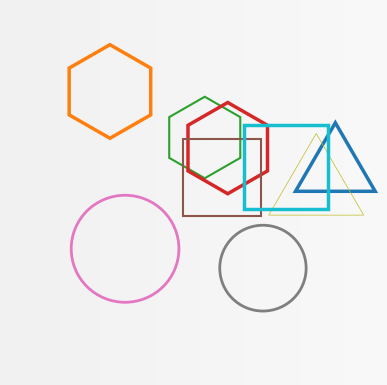[{"shape": "triangle", "thickness": 2.5, "radius": 0.59, "center": [0.865, 0.562]}, {"shape": "hexagon", "thickness": 2.5, "radius": 0.61, "center": [0.284, 0.762]}, {"shape": "hexagon", "thickness": 1.5, "radius": 0.53, "center": [0.528, 0.643]}, {"shape": "hexagon", "thickness": 2.5, "radius": 0.59, "center": [0.588, 0.615]}, {"shape": "square", "thickness": 1.5, "radius": 0.5, "center": [0.573, 0.539]}, {"shape": "circle", "thickness": 2, "radius": 0.69, "center": [0.323, 0.354]}, {"shape": "circle", "thickness": 2, "radius": 0.56, "center": [0.679, 0.304]}, {"shape": "triangle", "thickness": 0.5, "radius": 0.71, "center": [0.816, 0.512]}, {"shape": "square", "thickness": 2.5, "radius": 0.54, "center": [0.738, 0.566]}]